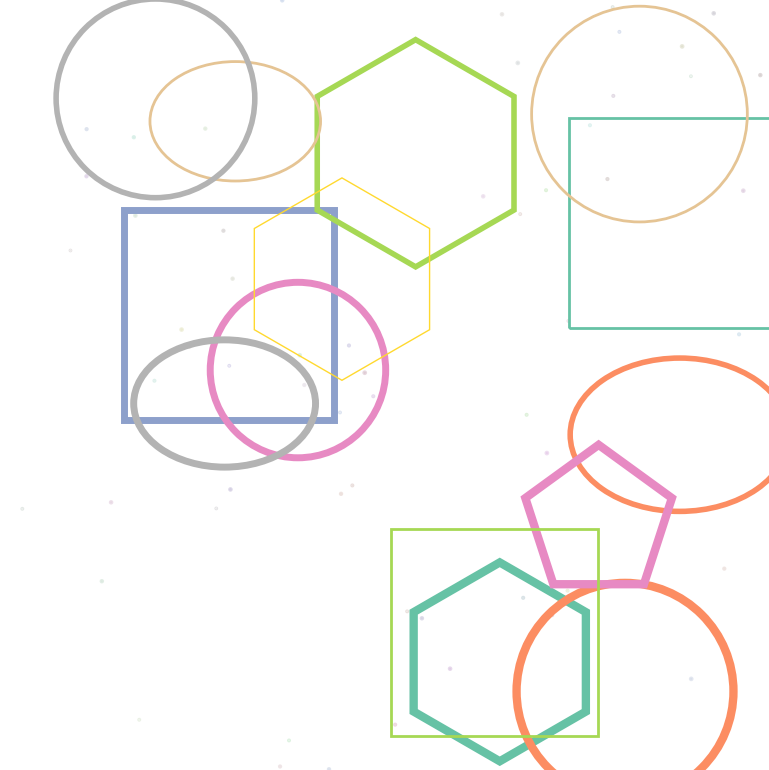[{"shape": "hexagon", "thickness": 3, "radius": 0.65, "center": [0.649, 0.14]}, {"shape": "square", "thickness": 1, "radius": 0.68, "center": [0.875, 0.71]}, {"shape": "circle", "thickness": 3, "radius": 0.7, "center": [0.812, 0.102]}, {"shape": "oval", "thickness": 2, "radius": 0.71, "center": [0.883, 0.435]}, {"shape": "square", "thickness": 2.5, "radius": 0.68, "center": [0.297, 0.591]}, {"shape": "circle", "thickness": 2.5, "radius": 0.57, "center": [0.387, 0.519]}, {"shape": "pentagon", "thickness": 3, "radius": 0.5, "center": [0.777, 0.322]}, {"shape": "square", "thickness": 1, "radius": 0.67, "center": [0.642, 0.178]}, {"shape": "hexagon", "thickness": 2, "radius": 0.74, "center": [0.54, 0.801]}, {"shape": "hexagon", "thickness": 0.5, "radius": 0.66, "center": [0.444, 0.638]}, {"shape": "oval", "thickness": 1, "radius": 0.55, "center": [0.306, 0.842]}, {"shape": "circle", "thickness": 1, "radius": 0.7, "center": [0.83, 0.852]}, {"shape": "oval", "thickness": 2.5, "radius": 0.59, "center": [0.292, 0.476]}, {"shape": "circle", "thickness": 2, "radius": 0.65, "center": [0.202, 0.872]}]